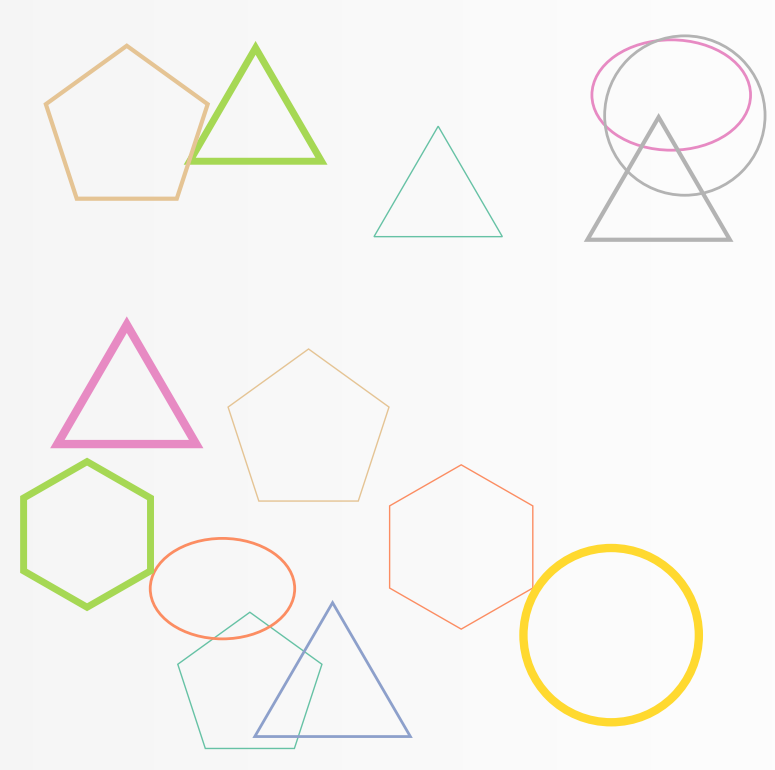[{"shape": "pentagon", "thickness": 0.5, "radius": 0.49, "center": [0.322, 0.107]}, {"shape": "triangle", "thickness": 0.5, "radius": 0.48, "center": [0.565, 0.74]}, {"shape": "hexagon", "thickness": 0.5, "radius": 0.53, "center": [0.595, 0.29]}, {"shape": "oval", "thickness": 1, "radius": 0.47, "center": [0.287, 0.236]}, {"shape": "triangle", "thickness": 1, "radius": 0.58, "center": [0.429, 0.101]}, {"shape": "oval", "thickness": 1, "radius": 0.51, "center": [0.866, 0.877]}, {"shape": "triangle", "thickness": 3, "radius": 0.52, "center": [0.164, 0.475]}, {"shape": "hexagon", "thickness": 2.5, "radius": 0.47, "center": [0.112, 0.306]}, {"shape": "triangle", "thickness": 2.5, "radius": 0.49, "center": [0.33, 0.84]}, {"shape": "circle", "thickness": 3, "radius": 0.57, "center": [0.789, 0.175]}, {"shape": "pentagon", "thickness": 0.5, "radius": 0.55, "center": [0.398, 0.438]}, {"shape": "pentagon", "thickness": 1.5, "radius": 0.55, "center": [0.164, 0.831]}, {"shape": "circle", "thickness": 1, "radius": 0.52, "center": [0.884, 0.85]}, {"shape": "triangle", "thickness": 1.5, "radius": 0.53, "center": [0.85, 0.742]}]